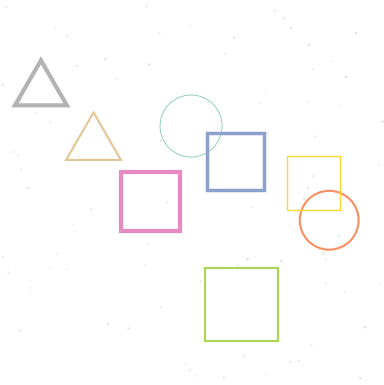[{"shape": "circle", "thickness": 0.5, "radius": 0.4, "center": [0.496, 0.673]}, {"shape": "circle", "thickness": 1.5, "radius": 0.38, "center": [0.855, 0.428]}, {"shape": "square", "thickness": 2.5, "radius": 0.37, "center": [0.612, 0.58]}, {"shape": "square", "thickness": 3, "radius": 0.38, "center": [0.39, 0.477]}, {"shape": "square", "thickness": 1.5, "radius": 0.48, "center": [0.627, 0.21]}, {"shape": "square", "thickness": 1, "radius": 0.35, "center": [0.814, 0.525]}, {"shape": "triangle", "thickness": 1.5, "radius": 0.41, "center": [0.243, 0.626]}, {"shape": "triangle", "thickness": 3, "radius": 0.39, "center": [0.106, 0.765]}]